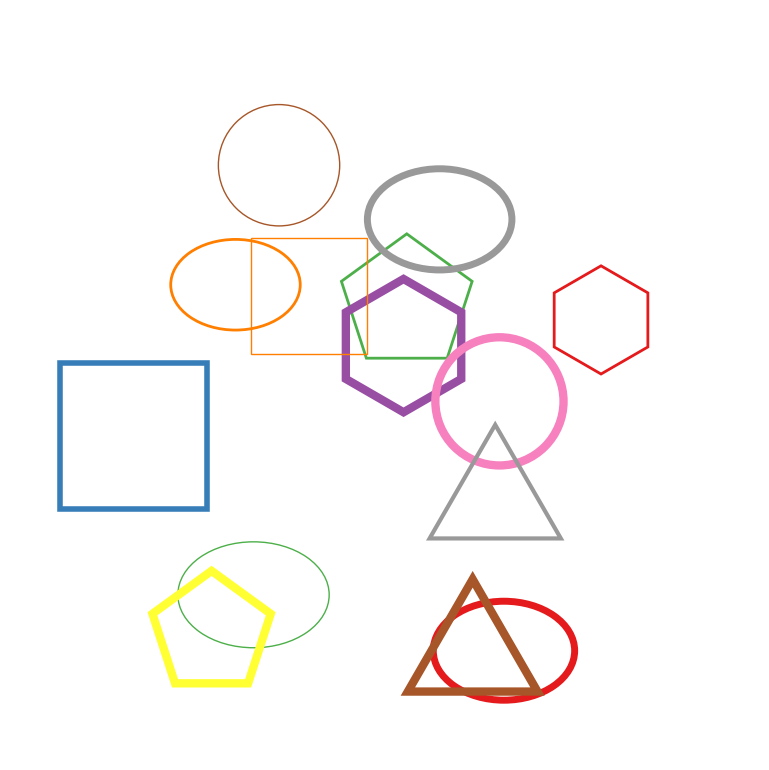[{"shape": "oval", "thickness": 2.5, "radius": 0.46, "center": [0.654, 0.155]}, {"shape": "hexagon", "thickness": 1, "radius": 0.35, "center": [0.781, 0.585]}, {"shape": "square", "thickness": 2, "radius": 0.47, "center": [0.173, 0.433]}, {"shape": "oval", "thickness": 0.5, "radius": 0.49, "center": [0.329, 0.228]}, {"shape": "pentagon", "thickness": 1, "radius": 0.45, "center": [0.528, 0.607]}, {"shape": "hexagon", "thickness": 3, "radius": 0.43, "center": [0.524, 0.551]}, {"shape": "square", "thickness": 0.5, "radius": 0.38, "center": [0.401, 0.616]}, {"shape": "oval", "thickness": 1, "radius": 0.42, "center": [0.306, 0.63]}, {"shape": "pentagon", "thickness": 3, "radius": 0.4, "center": [0.275, 0.178]}, {"shape": "circle", "thickness": 0.5, "radius": 0.39, "center": [0.362, 0.785]}, {"shape": "triangle", "thickness": 3, "radius": 0.49, "center": [0.614, 0.15]}, {"shape": "circle", "thickness": 3, "radius": 0.42, "center": [0.649, 0.479]}, {"shape": "triangle", "thickness": 1.5, "radius": 0.49, "center": [0.643, 0.35]}, {"shape": "oval", "thickness": 2.5, "radius": 0.47, "center": [0.571, 0.715]}]